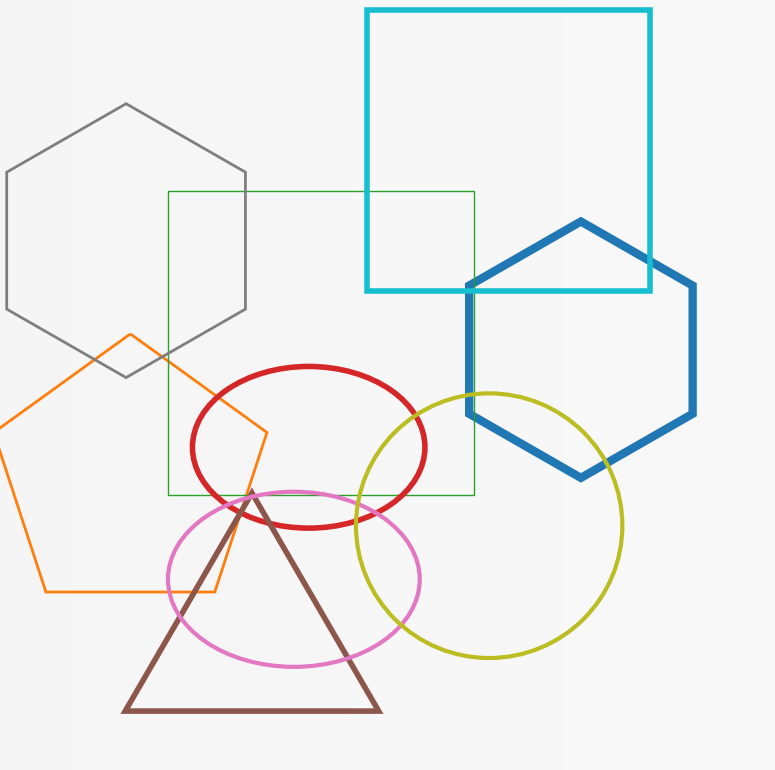[{"shape": "hexagon", "thickness": 3, "radius": 0.83, "center": [0.75, 0.546]}, {"shape": "pentagon", "thickness": 1, "radius": 0.93, "center": [0.168, 0.381]}, {"shape": "square", "thickness": 0.5, "radius": 0.99, "center": [0.414, 0.555]}, {"shape": "oval", "thickness": 2, "radius": 0.75, "center": [0.398, 0.419]}, {"shape": "triangle", "thickness": 2, "radius": 0.94, "center": [0.325, 0.171]}, {"shape": "oval", "thickness": 1.5, "radius": 0.81, "center": [0.379, 0.248]}, {"shape": "hexagon", "thickness": 1, "radius": 0.89, "center": [0.163, 0.687]}, {"shape": "circle", "thickness": 1.5, "radius": 0.86, "center": [0.631, 0.317]}, {"shape": "square", "thickness": 2, "radius": 0.91, "center": [0.656, 0.805]}]